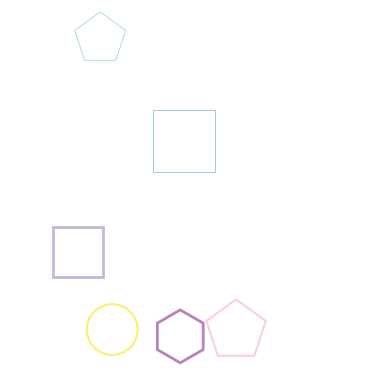[{"shape": "pentagon", "thickness": 0.5, "radius": 0.35, "center": [0.26, 0.9]}, {"shape": "square", "thickness": 2, "radius": 0.33, "center": [0.204, 0.346]}, {"shape": "square", "thickness": 0.5, "radius": 0.4, "center": [0.479, 0.633]}, {"shape": "pentagon", "thickness": 1.5, "radius": 0.4, "center": [0.613, 0.141]}, {"shape": "hexagon", "thickness": 2, "radius": 0.34, "center": [0.468, 0.126]}, {"shape": "circle", "thickness": 1.5, "radius": 0.33, "center": [0.291, 0.144]}]